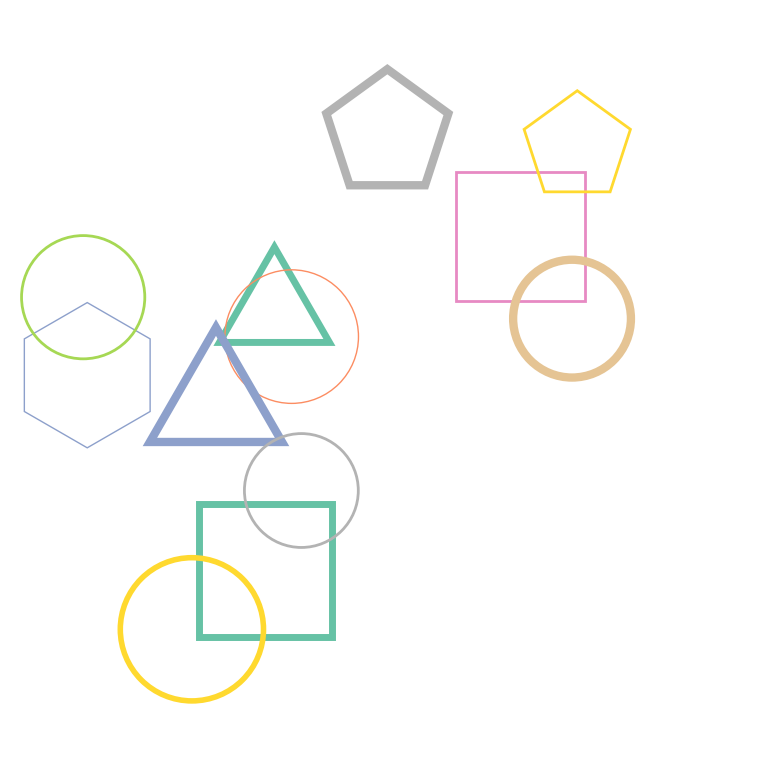[{"shape": "square", "thickness": 2.5, "radius": 0.43, "center": [0.345, 0.259]}, {"shape": "triangle", "thickness": 2.5, "radius": 0.41, "center": [0.356, 0.597]}, {"shape": "circle", "thickness": 0.5, "radius": 0.43, "center": [0.379, 0.563]}, {"shape": "triangle", "thickness": 3, "radius": 0.5, "center": [0.28, 0.476]}, {"shape": "hexagon", "thickness": 0.5, "radius": 0.47, "center": [0.113, 0.513]}, {"shape": "square", "thickness": 1, "radius": 0.42, "center": [0.676, 0.693]}, {"shape": "circle", "thickness": 1, "radius": 0.4, "center": [0.108, 0.614]}, {"shape": "circle", "thickness": 2, "radius": 0.46, "center": [0.249, 0.183]}, {"shape": "pentagon", "thickness": 1, "radius": 0.36, "center": [0.75, 0.81]}, {"shape": "circle", "thickness": 3, "radius": 0.38, "center": [0.743, 0.586]}, {"shape": "pentagon", "thickness": 3, "radius": 0.42, "center": [0.503, 0.827]}, {"shape": "circle", "thickness": 1, "radius": 0.37, "center": [0.391, 0.363]}]